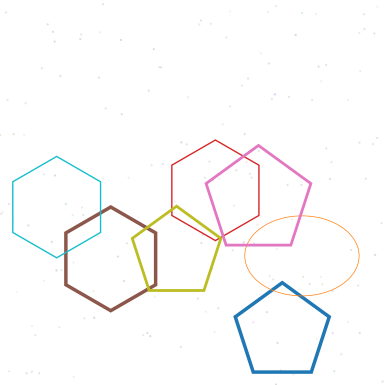[{"shape": "pentagon", "thickness": 2.5, "radius": 0.64, "center": [0.733, 0.137]}, {"shape": "oval", "thickness": 0.5, "radius": 0.74, "center": [0.784, 0.335]}, {"shape": "hexagon", "thickness": 1, "radius": 0.65, "center": [0.559, 0.506]}, {"shape": "hexagon", "thickness": 2.5, "radius": 0.67, "center": [0.288, 0.328]}, {"shape": "pentagon", "thickness": 2, "radius": 0.72, "center": [0.671, 0.479]}, {"shape": "pentagon", "thickness": 2, "radius": 0.61, "center": [0.459, 0.343]}, {"shape": "hexagon", "thickness": 1, "radius": 0.66, "center": [0.147, 0.462]}]